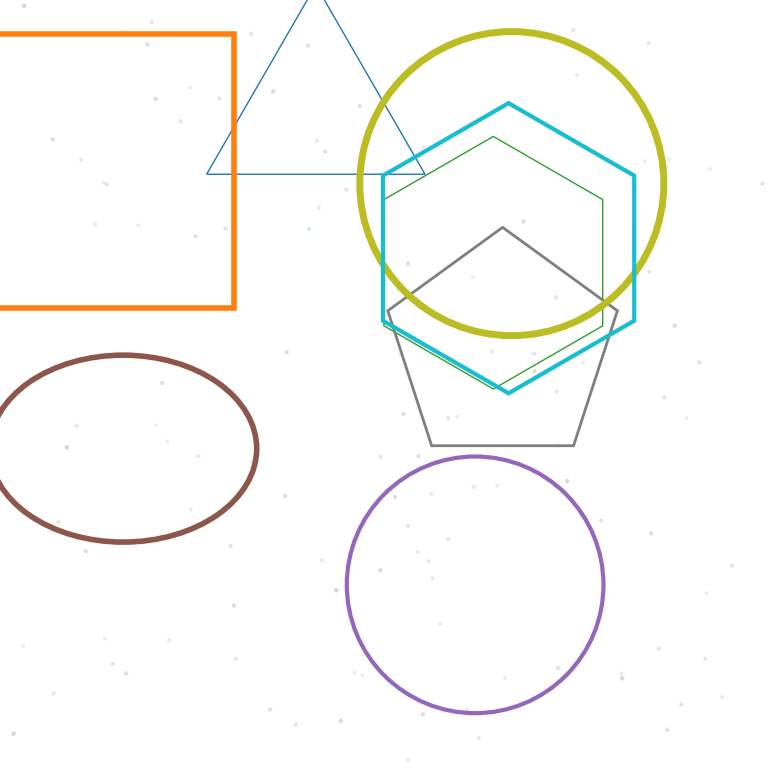[{"shape": "triangle", "thickness": 0.5, "radius": 0.82, "center": [0.41, 0.856]}, {"shape": "square", "thickness": 2, "radius": 0.89, "center": [0.126, 0.778]}, {"shape": "hexagon", "thickness": 0.5, "radius": 0.82, "center": [0.641, 0.659]}, {"shape": "circle", "thickness": 1.5, "radius": 0.83, "center": [0.617, 0.24]}, {"shape": "oval", "thickness": 2, "radius": 0.87, "center": [0.16, 0.417]}, {"shape": "pentagon", "thickness": 1, "radius": 0.78, "center": [0.653, 0.548]}, {"shape": "circle", "thickness": 2.5, "radius": 0.99, "center": [0.665, 0.762]}, {"shape": "hexagon", "thickness": 1.5, "radius": 0.94, "center": [0.661, 0.678]}]